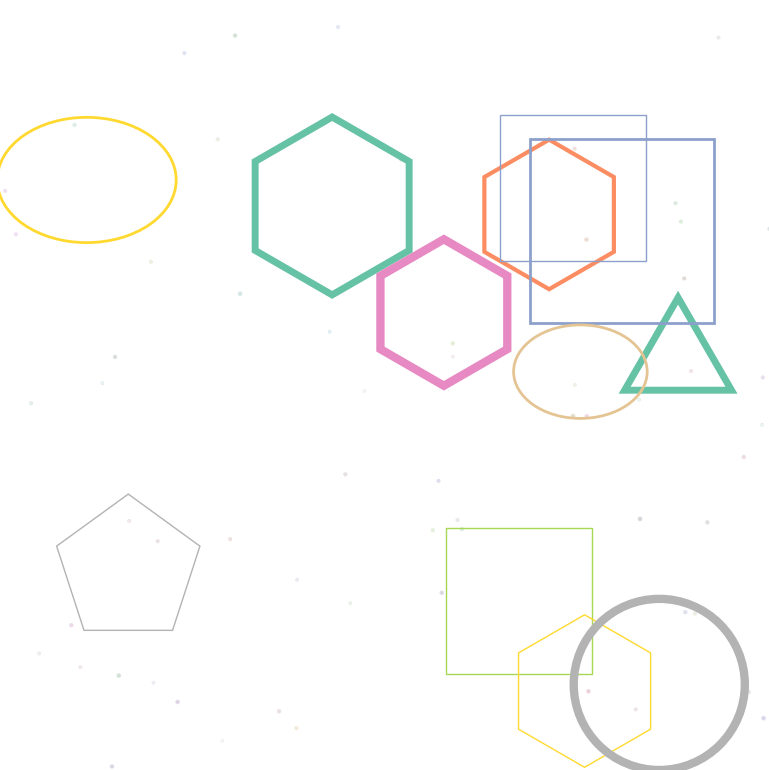[{"shape": "hexagon", "thickness": 2.5, "radius": 0.58, "center": [0.431, 0.733]}, {"shape": "triangle", "thickness": 2.5, "radius": 0.4, "center": [0.881, 0.533]}, {"shape": "hexagon", "thickness": 1.5, "radius": 0.49, "center": [0.713, 0.722]}, {"shape": "square", "thickness": 0.5, "radius": 0.47, "center": [0.744, 0.756]}, {"shape": "square", "thickness": 1, "radius": 0.6, "center": [0.807, 0.7]}, {"shape": "hexagon", "thickness": 3, "radius": 0.48, "center": [0.576, 0.594]}, {"shape": "square", "thickness": 0.5, "radius": 0.47, "center": [0.674, 0.22]}, {"shape": "oval", "thickness": 1, "radius": 0.58, "center": [0.113, 0.766]}, {"shape": "hexagon", "thickness": 0.5, "radius": 0.5, "center": [0.759, 0.103]}, {"shape": "oval", "thickness": 1, "radius": 0.43, "center": [0.754, 0.517]}, {"shape": "pentagon", "thickness": 0.5, "radius": 0.49, "center": [0.167, 0.261]}, {"shape": "circle", "thickness": 3, "radius": 0.56, "center": [0.856, 0.111]}]